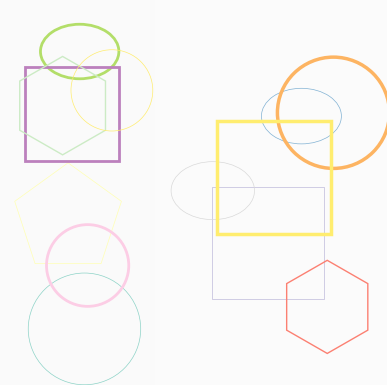[{"shape": "circle", "thickness": 0.5, "radius": 0.73, "center": [0.218, 0.146]}, {"shape": "pentagon", "thickness": 0.5, "radius": 0.72, "center": [0.176, 0.432]}, {"shape": "square", "thickness": 0.5, "radius": 0.73, "center": [0.692, 0.368]}, {"shape": "hexagon", "thickness": 1, "radius": 0.6, "center": [0.844, 0.203]}, {"shape": "oval", "thickness": 0.5, "radius": 0.52, "center": [0.778, 0.698]}, {"shape": "circle", "thickness": 2.5, "radius": 0.72, "center": [0.86, 0.707]}, {"shape": "oval", "thickness": 2, "radius": 0.51, "center": [0.206, 0.866]}, {"shape": "circle", "thickness": 2, "radius": 0.53, "center": [0.226, 0.31]}, {"shape": "oval", "thickness": 0.5, "radius": 0.54, "center": [0.549, 0.505]}, {"shape": "square", "thickness": 2, "radius": 0.61, "center": [0.185, 0.704]}, {"shape": "hexagon", "thickness": 1, "radius": 0.64, "center": [0.162, 0.726]}, {"shape": "square", "thickness": 2.5, "radius": 0.73, "center": [0.707, 0.539]}, {"shape": "circle", "thickness": 0.5, "radius": 0.53, "center": [0.289, 0.765]}]